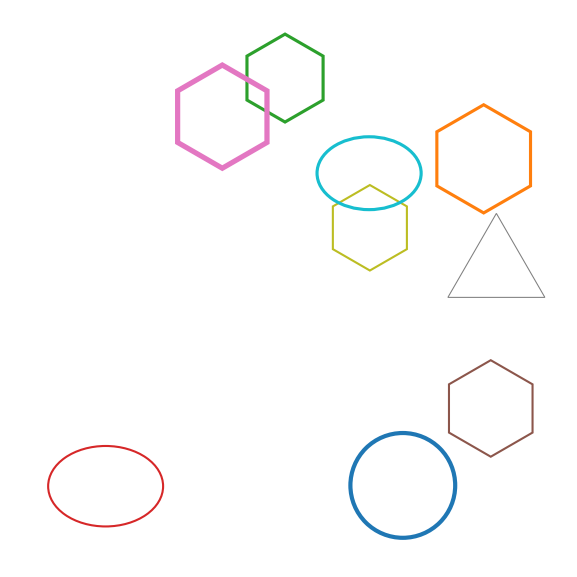[{"shape": "circle", "thickness": 2, "radius": 0.45, "center": [0.697, 0.159]}, {"shape": "hexagon", "thickness": 1.5, "radius": 0.47, "center": [0.838, 0.724]}, {"shape": "hexagon", "thickness": 1.5, "radius": 0.38, "center": [0.494, 0.864]}, {"shape": "oval", "thickness": 1, "radius": 0.5, "center": [0.183, 0.157]}, {"shape": "hexagon", "thickness": 1, "radius": 0.42, "center": [0.85, 0.292]}, {"shape": "hexagon", "thickness": 2.5, "radius": 0.45, "center": [0.385, 0.797]}, {"shape": "triangle", "thickness": 0.5, "radius": 0.48, "center": [0.86, 0.533]}, {"shape": "hexagon", "thickness": 1, "radius": 0.37, "center": [0.64, 0.605]}, {"shape": "oval", "thickness": 1.5, "radius": 0.45, "center": [0.639, 0.699]}]